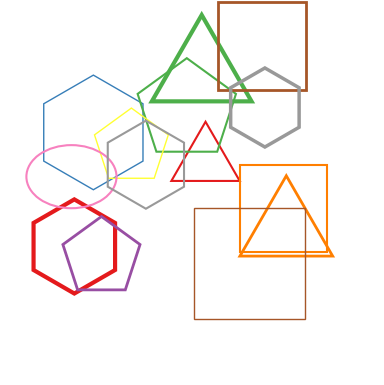[{"shape": "hexagon", "thickness": 3, "radius": 0.61, "center": [0.193, 0.36]}, {"shape": "triangle", "thickness": 1.5, "radius": 0.51, "center": [0.534, 0.581]}, {"shape": "hexagon", "thickness": 1, "radius": 0.74, "center": [0.242, 0.656]}, {"shape": "triangle", "thickness": 3, "radius": 0.75, "center": [0.524, 0.812]}, {"shape": "pentagon", "thickness": 1.5, "radius": 0.67, "center": [0.485, 0.715]}, {"shape": "pentagon", "thickness": 2, "radius": 0.53, "center": [0.264, 0.332]}, {"shape": "triangle", "thickness": 2, "radius": 0.7, "center": [0.744, 0.404]}, {"shape": "square", "thickness": 1.5, "radius": 0.56, "center": [0.735, 0.46]}, {"shape": "pentagon", "thickness": 1, "radius": 0.5, "center": [0.341, 0.619]}, {"shape": "square", "thickness": 2, "radius": 0.57, "center": [0.68, 0.881]}, {"shape": "square", "thickness": 1, "radius": 0.72, "center": [0.647, 0.315]}, {"shape": "oval", "thickness": 1.5, "radius": 0.59, "center": [0.186, 0.541]}, {"shape": "hexagon", "thickness": 1.5, "radius": 0.57, "center": [0.379, 0.572]}, {"shape": "hexagon", "thickness": 2.5, "radius": 0.51, "center": [0.688, 0.721]}]